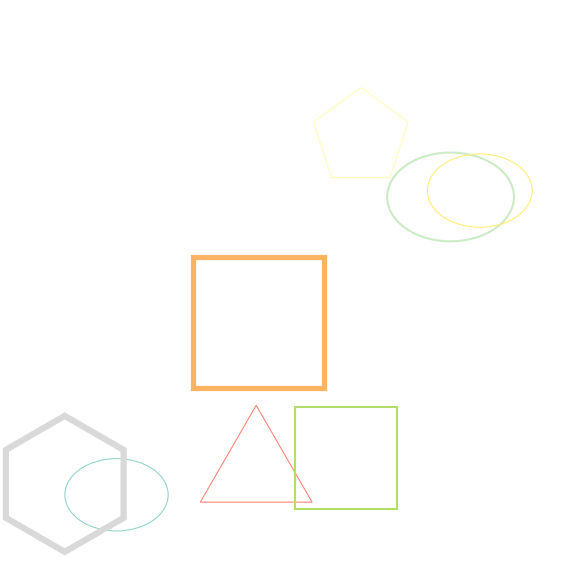[{"shape": "oval", "thickness": 0.5, "radius": 0.45, "center": [0.202, 0.142]}, {"shape": "pentagon", "thickness": 0.5, "radius": 0.43, "center": [0.625, 0.761]}, {"shape": "triangle", "thickness": 0.5, "radius": 0.56, "center": [0.444, 0.186]}, {"shape": "square", "thickness": 2.5, "radius": 0.57, "center": [0.448, 0.441]}, {"shape": "square", "thickness": 1, "radius": 0.44, "center": [0.599, 0.206]}, {"shape": "hexagon", "thickness": 3, "radius": 0.59, "center": [0.112, 0.161]}, {"shape": "oval", "thickness": 1, "radius": 0.55, "center": [0.78, 0.658]}, {"shape": "oval", "thickness": 0.5, "radius": 0.45, "center": [0.831, 0.669]}]